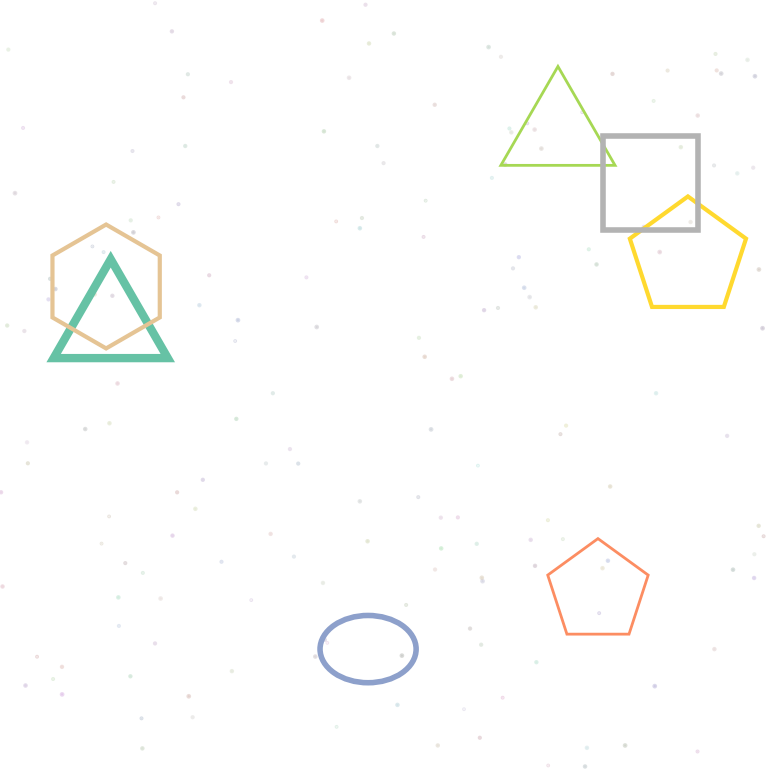[{"shape": "triangle", "thickness": 3, "radius": 0.43, "center": [0.144, 0.578]}, {"shape": "pentagon", "thickness": 1, "radius": 0.34, "center": [0.777, 0.232]}, {"shape": "oval", "thickness": 2, "radius": 0.31, "center": [0.478, 0.157]}, {"shape": "triangle", "thickness": 1, "radius": 0.43, "center": [0.725, 0.828]}, {"shape": "pentagon", "thickness": 1.5, "radius": 0.4, "center": [0.893, 0.666]}, {"shape": "hexagon", "thickness": 1.5, "radius": 0.4, "center": [0.138, 0.628]}, {"shape": "square", "thickness": 2, "radius": 0.31, "center": [0.845, 0.763]}]